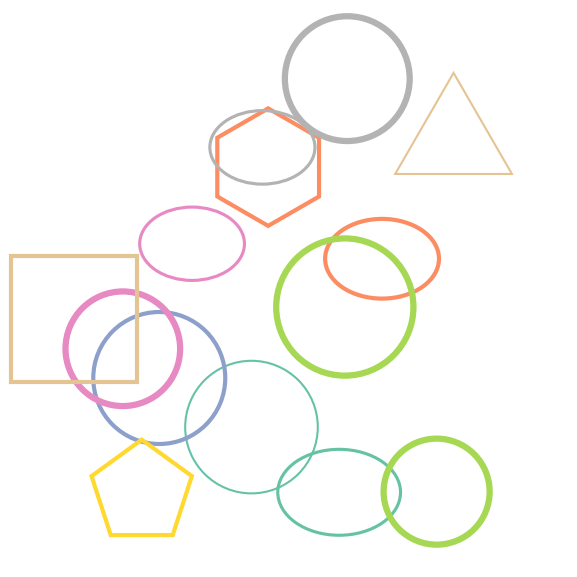[{"shape": "circle", "thickness": 1, "radius": 0.57, "center": [0.435, 0.26]}, {"shape": "oval", "thickness": 1.5, "radius": 0.53, "center": [0.587, 0.147]}, {"shape": "oval", "thickness": 2, "radius": 0.49, "center": [0.662, 0.551]}, {"shape": "hexagon", "thickness": 2, "radius": 0.51, "center": [0.464, 0.71]}, {"shape": "circle", "thickness": 2, "radius": 0.57, "center": [0.276, 0.345]}, {"shape": "oval", "thickness": 1.5, "radius": 0.45, "center": [0.333, 0.577]}, {"shape": "circle", "thickness": 3, "radius": 0.5, "center": [0.213, 0.395]}, {"shape": "circle", "thickness": 3, "radius": 0.46, "center": [0.756, 0.148]}, {"shape": "circle", "thickness": 3, "radius": 0.59, "center": [0.597, 0.467]}, {"shape": "pentagon", "thickness": 2, "radius": 0.46, "center": [0.245, 0.146]}, {"shape": "triangle", "thickness": 1, "radius": 0.58, "center": [0.785, 0.756]}, {"shape": "square", "thickness": 2, "radius": 0.54, "center": [0.128, 0.447]}, {"shape": "oval", "thickness": 1.5, "radius": 0.45, "center": [0.454, 0.744]}, {"shape": "circle", "thickness": 3, "radius": 0.54, "center": [0.601, 0.863]}]